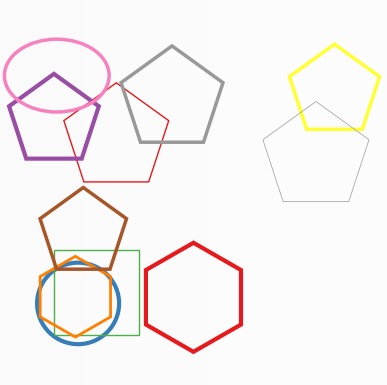[{"shape": "hexagon", "thickness": 3, "radius": 0.71, "center": [0.499, 0.228]}, {"shape": "pentagon", "thickness": 1, "radius": 0.71, "center": [0.3, 0.643]}, {"shape": "circle", "thickness": 3, "radius": 0.53, "center": [0.202, 0.212]}, {"shape": "square", "thickness": 1, "radius": 0.55, "center": [0.248, 0.24]}, {"shape": "pentagon", "thickness": 3, "radius": 0.61, "center": [0.139, 0.686]}, {"shape": "hexagon", "thickness": 2, "radius": 0.52, "center": [0.195, 0.229]}, {"shape": "pentagon", "thickness": 2.5, "radius": 0.61, "center": [0.863, 0.763]}, {"shape": "pentagon", "thickness": 2.5, "radius": 0.59, "center": [0.215, 0.396]}, {"shape": "oval", "thickness": 2.5, "radius": 0.68, "center": [0.147, 0.804]}, {"shape": "pentagon", "thickness": 0.5, "radius": 0.72, "center": [0.815, 0.593]}, {"shape": "pentagon", "thickness": 2.5, "radius": 0.69, "center": [0.444, 0.742]}]